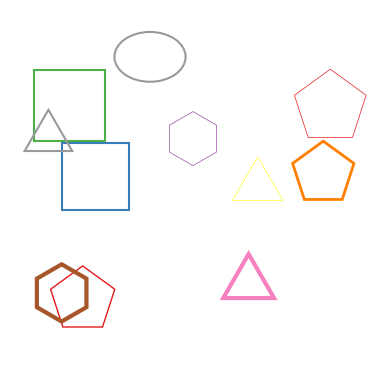[{"shape": "pentagon", "thickness": 1, "radius": 0.44, "center": [0.215, 0.222]}, {"shape": "pentagon", "thickness": 0.5, "radius": 0.49, "center": [0.858, 0.722]}, {"shape": "square", "thickness": 1.5, "radius": 0.44, "center": [0.248, 0.541]}, {"shape": "square", "thickness": 1.5, "radius": 0.46, "center": [0.181, 0.726]}, {"shape": "hexagon", "thickness": 0.5, "radius": 0.35, "center": [0.501, 0.64]}, {"shape": "pentagon", "thickness": 2, "radius": 0.42, "center": [0.84, 0.55]}, {"shape": "triangle", "thickness": 0.5, "radius": 0.38, "center": [0.669, 0.517]}, {"shape": "hexagon", "thickness": 3, "radius": 0.37, "center": [0.16, 0.239]}, {"shape": "triangle", "thickness": 3, "radius": 0.38, "center": [0.646, 0.264]}, {"shape": "oval", "thickness": 1.5, "radius": 0.46, "center": [0.39, 0.852]}, {"shape": "triangle", "thickness": 1.5, "radius": 0.36, "center": [0.126, 0.643]}]